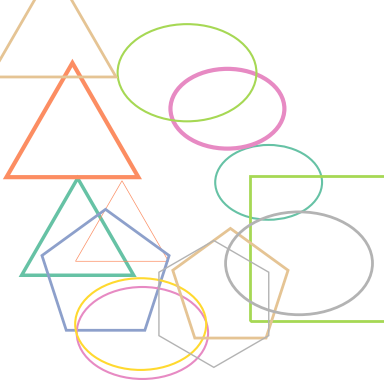[{"shape": "triangle", "thickness": 2.5, "radius": 0.84, "center": [0.202, 0.369]}, {"shape": "oval", "thickness": 1.5, "radius": 0.69, "center": [0.698, 0.526]}, {"shape": "triangle", "thickness": 0.5, "radius": 0.7, "center": [0.317, 0.391]}, {"shape": "triangle", "thickness": 3, "radius": 0.99, "center": [0.188, 0.639]}, {"shape": "pentagon", "thickness": 2, "radius": 0.87, "center": [0.274, 0.283]}, {"shape": "oval", "thickness": 1.5, "radius": 0.85, "center": [0.37, 0.135]}, {"shape": "oval", "thickness": 3, "radius": 0.74, "center": [0.591, 0.718]}, {"shape": "square", "thickness": 2, "radius": 0.94, "center": [0.838, 0.355]}, {"shape": "oval", "thickness": 1.5, "radius": 0.9, "center": [0.486, 0.811]}, {"shape": "oval", "thickness": 1.5, "radius": 0.85, "center": [0.365, 0.158]}, {"shape": "pentagon", "thickness": 2, "radius": 0.79, "center": [0.598, 0.249]}, {"shape": "triangle", "thickness": 2, "radius": 0.94, "center": [0.138, 0.895]}, {"shape": "hexagon", "thickness": 1, "radius": 0.82, "center": [0.555, 0.211]}, {"shape": "oval", "thickness": 2, "radius": 0.95, "center": [0.777, 0.316]}]